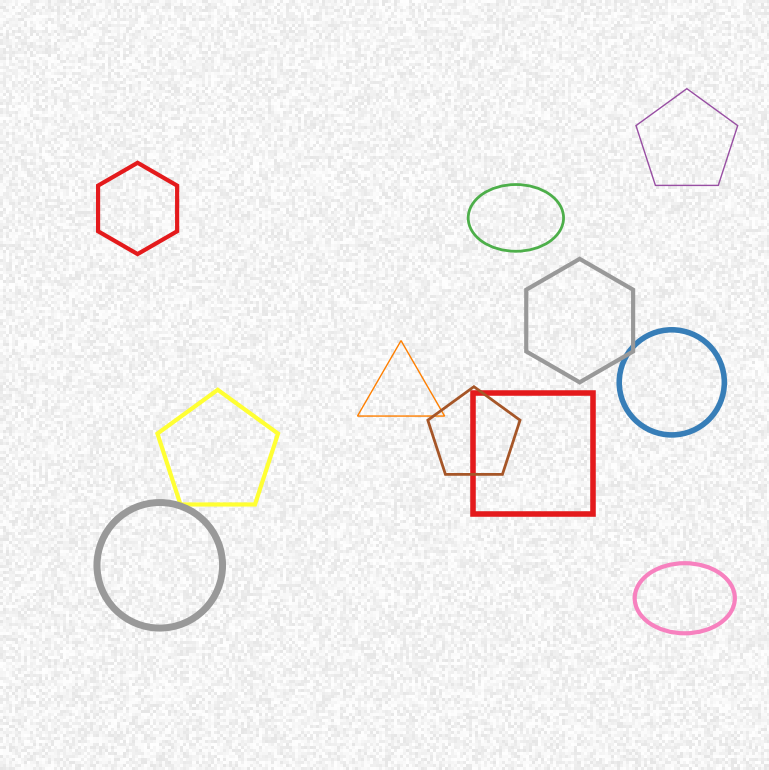[{"shape": "square", "thickness": 2, "radius": 0.39, "center": [0.692, 0.411]}, {"shape": "hexagon", "thickness": 1.5, "radius": 0.3, "center": [0.179, 0.729]}, {"shape": "circle", "thickness": 2, "radius": 0.34, "center": [0.872, 0.503]}, {"shape": "oval", "thickness": 1, "radius": 0.31, "center": [0.67, 0.717]}, {"shape": "pentagon", "thickness": 0.5, "radius": 0.35, "center": [0.892, 0.815]}, {"shape": "triangle", "thickness": 0.5, "radius": 0.33, "center": [0.521, 0.492]}, {"shape": "pentagon", "thickness": 1.5, "radius": 0.41, "center": [0.283, 0.411]}, {"shape": "pentagon", "thickness": 1, "radius": 0.31, "center": [0.615, 0.435]}, {"shape": "oval", "thickness": 1.5, "radius": 0.33, "center": [0.889, 0.223]}, {"shape": "circle", "thickness": 2.5, "radius": 0.41, "center": [0.207, 0.266]}, {"shape": "hexagon", "thickness": 1.5, "radius": 0.4, "center": [0.753, 0.584]}]